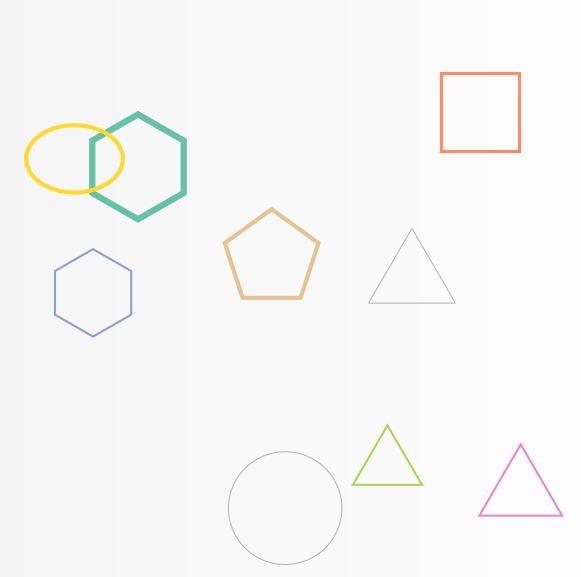[{"shape": "hexagon", "thickness": 3, "radius": 0.45, "center": [0.237, 0.71]}, {"shape": "square", "thickness": 1.5, "radius": 0.34, "center": [0.825, 0.805]}, {"shape": "hexagon", "thickness": 1, "radius": 0.38, "center": [0.16, 0.492]}, {"shape": "triangle", "thickness": 1, "radius": 0.41, "center": [0.896, 0.147]}, {"shape": "triangle", "thickness": 1, "radius": 0.34, "center": [0.667, 0.194]}, {"shape": "oval", "thickness": 2, "radius": 0.42, "center": [0.128, 0.724]}, {"shape": "pentagon", "thickness": 2, "radius": 0.42, "center": [0.467, 0.552]}, {"shape": "circle", "thickness": 0.5, "radius": 0.49, "center": [0.491, 0.119]}, {"shape": "triangle", "thickness": 0.5, "radius": 0.43, "center": [0.709, 0.517]}]